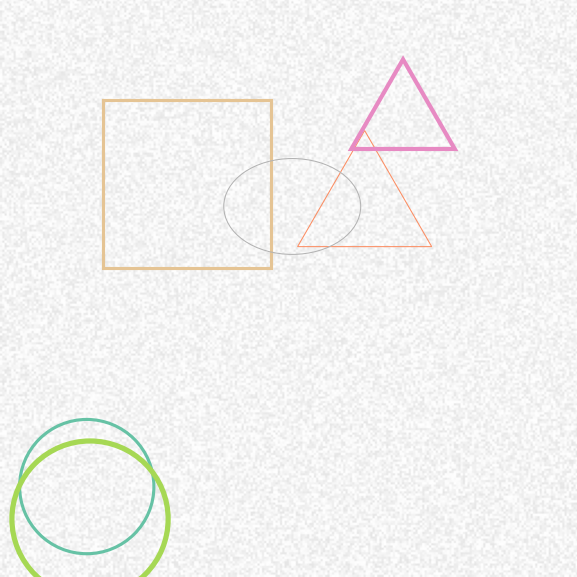[{"shape": "circle", "thickness": 1.5, "radius": 0.58, "center": [0.15, 0.157]}, {"shape": "triangle", "thickness": 0.5, "radius": 0.67, "center": [0.631, 0.639]}, {"shape": "triangle", "thickness": 2, "radius": 0.52, "center": [0.698, 0.793]}, {"shape": "circle", "thickness": 2.5, "radius": 0.68, "center": [0.156, 0.1]}, {"shape": "square", "thickness": 1.5, "radius": 0.73, "center": [0.323, 0.681]}, {"shape": "oval", "thickness": 0.5, "radius": 0.59, "center": [0.506, 0.642]}]